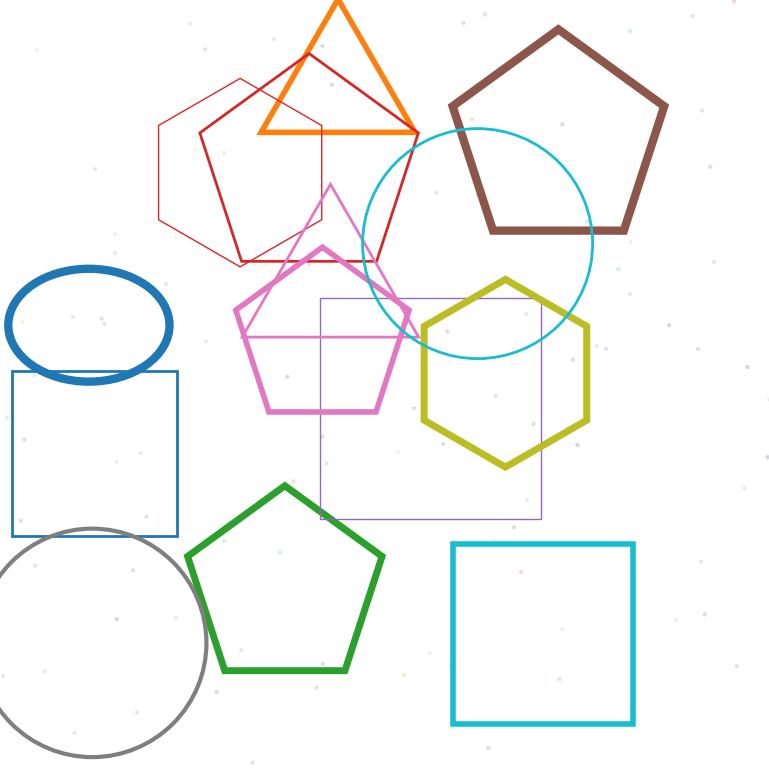[{"shape": "square", "thickness": 1, "radius": 0.54, "center": [0.123, 0.411]}, {"shape": "oval", "thickness": 3, "radius": 0.52, "center": [0.115, 0.578]}, {"shape": "triangle", "thickness": 2, "radius": 0.58, "center": [0.439, 0.886]}, {"shape": "pentagon", "thickness": 2.5, "radius": 0.66, "center": [0.37, 0.236]}, {"shape": "hexagon", "thickness": 0.5, "radius": 0.61, "center": [0.312, 0.776]}, {"shape": "pentagon", "thickness": 1, "radius": 0.75, "center": [0.401, 0.781]}, {"shape": "square", "thickness": 0.5, "radius": 0.72, "center": [0.559, 0.469]}, {"shape": "pentagon", "thickness": 3, "radius": 0.72, "center": [0.725, 0.817]}, {"shape": "pentagon", "thickness": 2, "radius": 0.59, "center": [0.419, 0.561]}, {"shape": "triangle", "thickness": 1, "radius": 0.66, "center": [0.429, 0.628]}, {"shape": "circle", "thickness": 1.5, "radius": 0.74, "center": [0.12, 0.165]}, {"shape": "hexagon", "thickness": 2.5, "radius": 0.61, "center": [0.656, 0.515]}, {"shape": "square", "thickness": 2, "radius": 0.59, "center": [0.705, 0.177]}, {"shape": "circle", "thickness": 1, "radius": 0.75, "center": [0.62, 0.684]}]